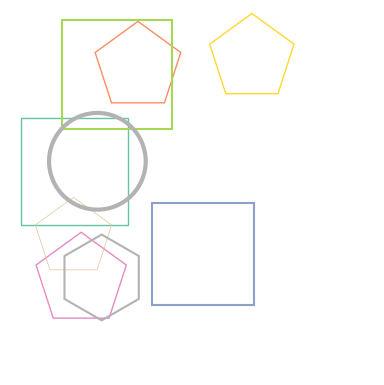[{"shape": "square", "thickness": 1, "radius": 0.7, "center": [0.193, 0.554]}, {"shape": "pentagon", "thickness": 1, "radius": 0.58, "center": [0.358, 0.828]}, {"shape": "square", "thickness": 1.5, "radius": 0.66, "center": [0.527, 0.341]}, {"shape": "pentagon", "thickness": 1, "radius": 0.62, "center": [0.211, 0.273]}, {"shape": "square", "thickness": 1.5, "radius": 0.71, "center": [0.305, 0.807]}, {"shape": "pentagon", "thickness": 1, "radius": 0.58, "center": [0.654, 0.85]}, {"shape": "pentagon", "thickness": 0.5, "radius": 0.52, "center": [0.191, 0.383]}, {"shape": "circle", "thickness": 3, "radius": 0.63, "center": [0.253, 0.581]}, {"shape": "hexagon", "thickness": 1.5, "radius": 0.56, "center": [0.264, 0.279]}]